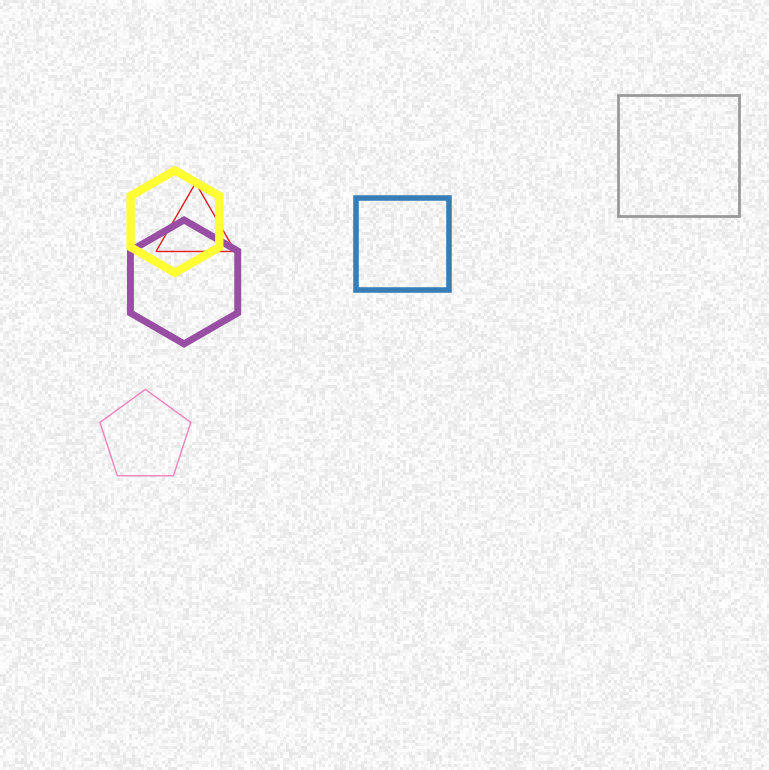[{"shape": "triangle", "thickness": 0.5, "radius": 0.3, "center": [0.254, 0.703]}, {"shape": "square", "thickness": 2, "radius": 0.3, "center": [0.523, 0.683]}, {"shape": "hexagon", "thickness": 2.5, "radius": 0.4, "center": [0.239, 0.634]}, {"shape": "hexagon", "thickness": 3, "radius": 0.33, "center": [0.227, 0.712]}, {"shape": "pentagon", "thickness": 0.5, "radius": 0.31, "center": [0.189, 0.432]}, {"shape": "square", "thickness": 1, "radius": 0.39, "center": [0.881, 0.798]}]